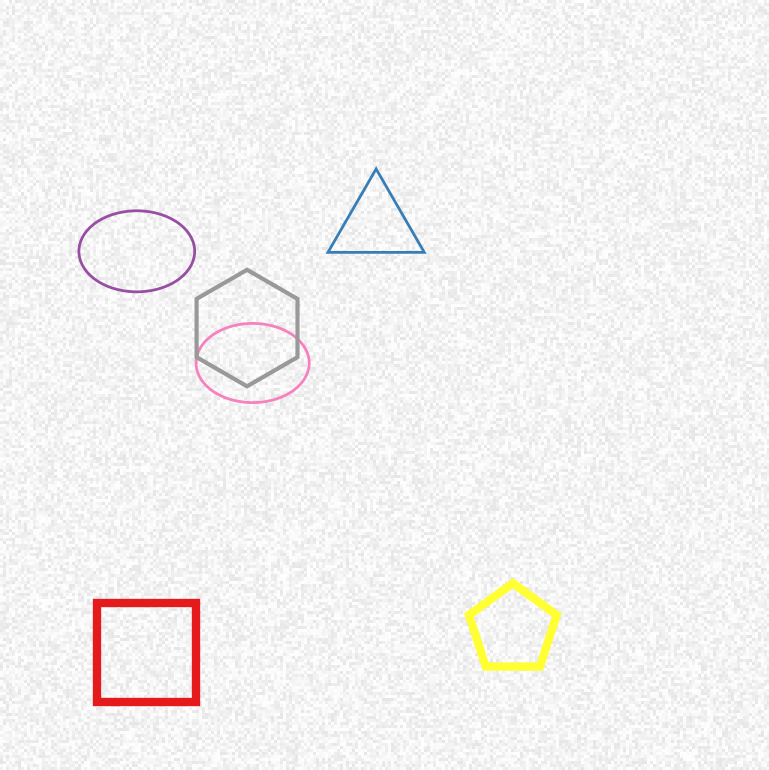[{"shape": "square", "thickness": 3, "radius": 0.32, "center": [0.191, 0.152]}, {"shape": "triangle", "thickness": 1, "radius": 0.36, "center": [0.488, 0.708]}, {"shape": "oval", "thickness": 1, "radius": 0.38, "center": [0.178, 0.674]}, {"shape": "pentagon", "thickness": 3, "radius": 0.3, "center": [0.666, 0.183]}, {"shape": "oval", "thickness": 1, "radius": 0.37, "center": [0.328, 0.529]}, {"shape": "hexagon", "thickness": 1.5, "radius": 0.38, "center": [0.321, 0.574]}]